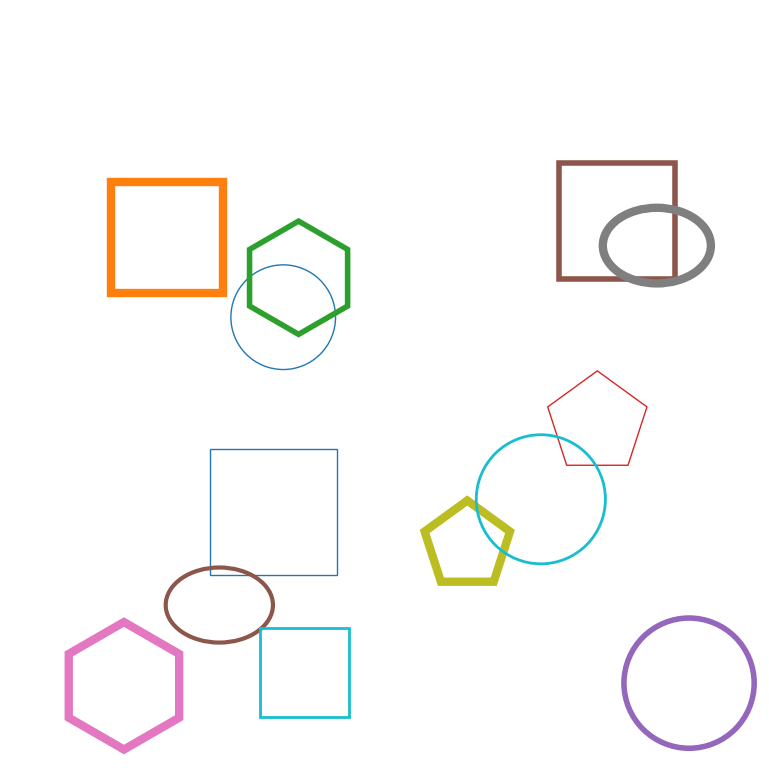[{"shape": "circle", "thickness": 0.5, "radius": 0.34, "center": [0.368, 0.588]}, {"shape": "square", "thickness": 0.5, "radius": 0.41, "center": [0.355, 0.335]}, {"shape": "square", "thickness": 3, "radius": 0.36, "center": [0.217, 0.691]}, {"shape": "hexagon", "thickness": 2, "radius": 0.37, "center": [0.388, 0.639]}, {"shape": "pentagon", "thickness": 0.5, "radius": 0.34, "center": [0.776, 0.451]}, {"shape": "circle", "thickness": 2, "radius": 0.42, "center": [0.895, 0.113]}, {"shape": "oval", "thickness": 1.5, "radius": 0.35, "center": [0.285, 0.214]}, {"shape": "square", "thickness": 2, "radius": 0.38, "center": [0.801, 0.713]}, {"shape": "hexagon", "thickness": 3, "radius": 0.41, "center": [0.161, 0.109]}, {"shape": "oval", "thickness": 3, "radius": 0.35, "center": [0.853, 0.681]}, {"shape": "pentagon", "thickness": 3, "radius": 0.29, "center": [0.607, 0.292]}, {"shape": "square", "thickness": 1, "radius": 0.29, "center": [0.396, 0.127]}, {"shape": "circle", "thickness": 1, "radius": 0.42, "center": [0.702, 0.352]}]